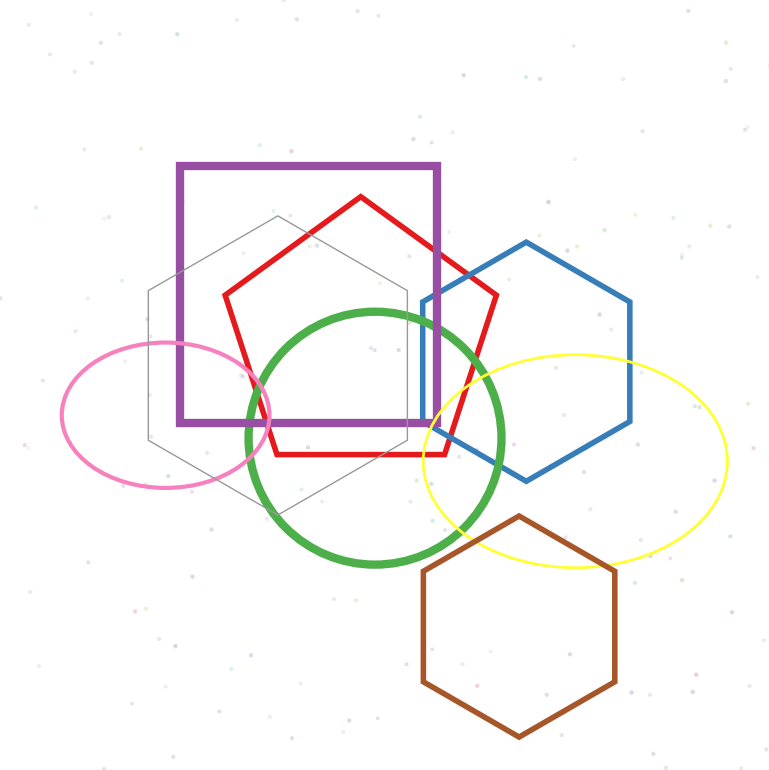[{"shape": "pentagon", "thickness": 2, "radius": 0.93, "center": [0.469, 0.559]}, {"shape": "hexagon", "thickness": 2, "radius": 0.78, "center": [0.683, 0.53]}, {"shape": "circle", "thickness": 3, "radius": 0.82, "center": [0.487, 0.431]}, {"shape": "square", "thickness": 3, "radius": 0.84, "center": [0.401, 0.618]}, {"shape": "oval", "thickness": 1, "radius": 0.99, "center": [0.747, 0.401]}, {"shape": "hexagon", "thickness": 2, "radius": 0.72, "center": [0.674, 0.186]}, {"shape": "oval", "thickness": 1.5, "radius": 0.67, "center": [0.215, 0.461]}, {"shape": "hexagon", "thickness": 0.5, "radius": 0.97, "center": [0.361, 0.525]}]